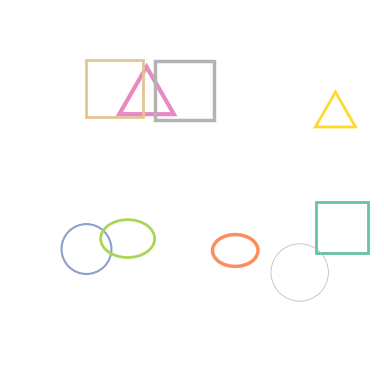[{"shape": "square", "thickness": 2, "radius": 0.33, "center": [0.888, 0.408]}, {"shape": "oval", "thickness": 2.5, "radius": 0.3, "center": [0.611, 0.349]}, {"shape": "circle", "thickness": 1.5, "radius": 0.32, "center": [0.225, 0.353]}, {"shape": "triangle", "thickness": 3, "radius": 0.41, "center": [0.381, 0.744]}, {"shape": "oval", "thickness": 2, "radius": 0.35, "center": [0.332, 0.38]}, {"shape": "triangle", "thickness": 2, "radius": 0.3, "center": [0.871, 0.7]}, {"shape": "square", "thickness": 2, "radius": 0.37, "center": [0.298, 0.769]}, {"shape": "square", "thickness": 2.5, "radius": 0.39, "center": [0.48, 0.765]}, {"shape": "circle", "thickness": 0.5, "radius": 0.37, "center": [0.778, 0.292]}]